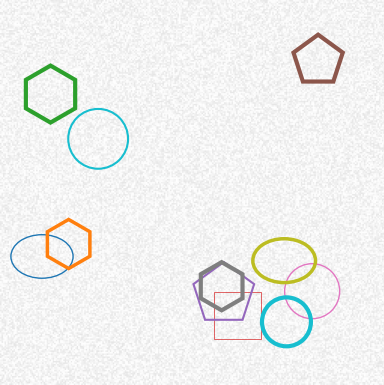[{"shape": "oval", "thickness": 1, "radius": 0.4, "center": [0.109, 0.334]}, {"shape": "hexagon", "thickness": 2.5, "radius": 0.32, "center": [0.178, 0.366]}, {"shape": "hexagon", "thickness": 3, "radius": 0.37, "center": [0.131, 0.756]}, {"shape": "square", "thickness": 0.5, "radius": 0.31, "center": [0.617, 0.18]}, {"shape": "pentagon", "thickness": 1.5, "radius": 0.41, "center": [0.581, 0.236]}, {"shape": "pentagon", "thickness": 3, "radius": 0.34, "center": [0.826, 0.843]}, {"shape": "circle", "thickness": 1, "radius": 0.36, "center": [0.811, 0.244]}, {"shape": "hexagon", "thickness": 3, "radius": 0.31, "center": [0.576, 0.257]}, {"shape": "oval", "thickness": 2.5, "radius": 0.41, "center": [0.738, 0.323]}, {"shape": "circle", "thickness": 3, "radius": 0.32, "center": [0.744, 0.164]}, {"shape": "circle", "thickness": 1.5, "radius": 0.39, "center": [0.255, 0.639]}]